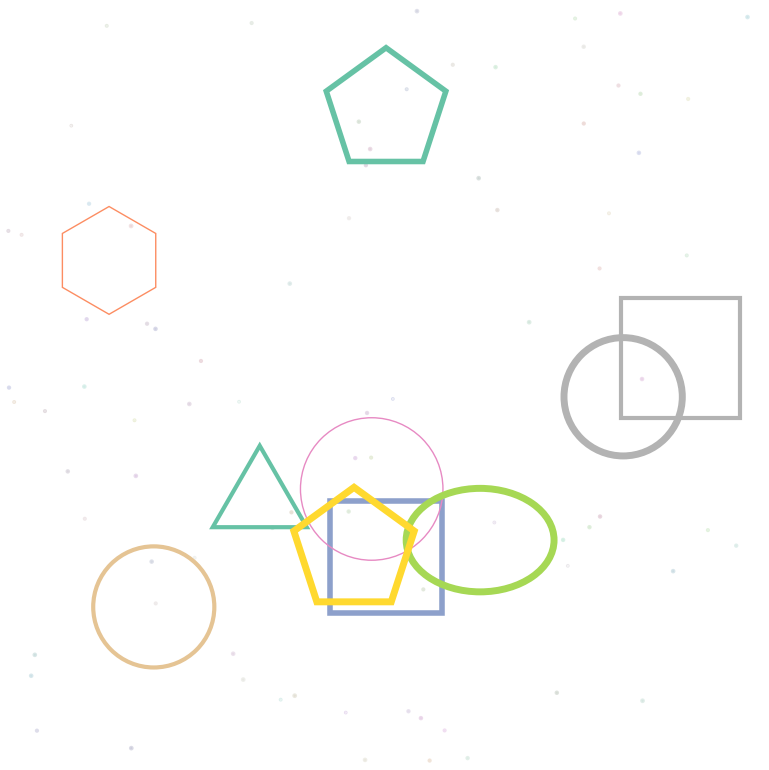[{"shape": "pentagon", "thickness": 2, "radius": 0.41, "center": [0.501, 0.856]}, {"shape": "triangle", "thickness": 1.5, "radius": 0.35, "center": [0.337, 0.351]}, {"shape": "hexagon", "thickness": 0.5, "radius": 0.35, "center": [0.142, 0.662]}, {"shape": "square", "thickness": 2, "radius": 0.36, "center": [0.502, 0.276]}, {"shape": "circle", "thickness": 0.5, "radius": 0.46, "center": [0.483, 0.365]}, {"shape": "oval", "thickness": 2.5, "radius": 0.48, "center": [0.624, 0.299]}, {"shape": "pentagon", "thickness": 2.5, "radius": 0.41, "center": [0.46, 0.285]}, {"shape": "circle", "thickness": 1.5, "radius": 0.39, "center": [0.2, 0.212]}, {"shape": "circle", "thickness": 2.5, "radius": 0.38, "center": [0.809, 0.485]}, {"shape": "square", "thickness": 1.5, "radius": 0.39, "center": [0.884, 0.535]}]